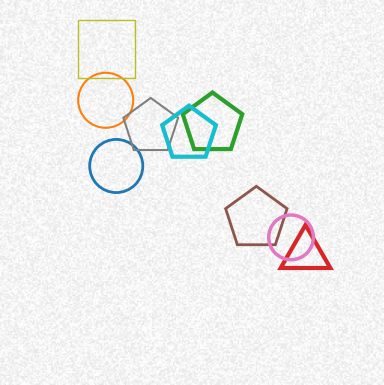[{"shape": "circle", "thickness": 2, "radius": 0.35, "center": [0.302, 0.569]}, {"shape": "circle", "thickness": 1.5, "radius": 0.36, "center": [0.275, 0.74]}, {"shape": "pentagon", "thickness": 3, "radius": 0.41, "center": [0.552, 0.678]}, {"shape": "triangle", "thickness": 3, "radius": 0.37, "center": [0.794, 0.341]}, {"shape": "pentagon", "thickness": 2, "radius": 0.42, "center": [0.666, 0.432]}, {"shape": "circle", "thickness": 2.5, "radius": 0.29, "center": [0.756, 0.383]}, {"shape": "pentagon", "thickness": 1.5, "radius": 0.37, "center": [0.392, 0.671]}, {"shape": "square", "thickness": 1, "radius": 0.37, "center": [0.276, 0.873]}, {"shape": "pentagon", "thickness": 3, "radius": 0.37, "center": [0.491, 0.652]}]